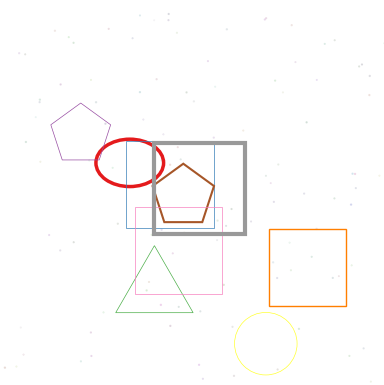[{"shape": "oval", "thickness": 2.5, "radius": 0.44, "center": [0.337, 0.577]}, {"shape": "square", "thickness": 0.5, "radius": 0.57, "center": [0.442, 0.521]}, {"shape": "triangle", "thickness": 0.5, "radius": 0.58, "center": [0.401, 0.246]}, {"shape": "pentagon", "thickness": 0.5, "radius": 0.41, "center": [0.21, 0.651]}, {"shape": "square", "thickness": 1, "radius": 0.5, "center": [0.799, 0.305]}, {"shape": "circle", "thickness": 0.5, "radius": 0.41, "center": [0.69, 0.107]}, {"shape": "pentagon", "thickness": 1.5, "radius": 0.42, "center": [0.476, 0.491]}, {"shape": "square", "thickness": 0.5, "radius": 0.57, "center": [0.464, 0.349]}, {"shape": "square", "thickness": 3, "radius": 0.59, "center": [0.517, 0.511]}]